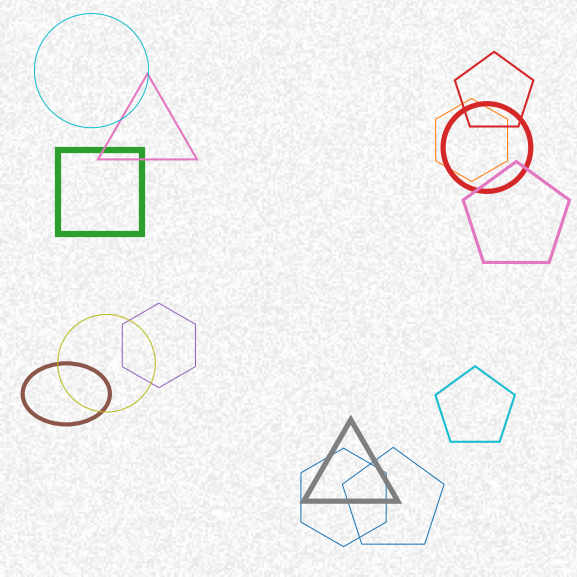[{"shape": "hexagon", "thickness": 0.5, "radius": 0.43, "center": [0.595, 0.138]}, {"shape": "pentagon", "thickness": 0.5, "radius": 0.46, "center": [0.681, 0.132]}, {"shape": "hexagon", "thickness": 0.5, "radius": 0.36, "center": [0.817, 0.757]}, {"shape": "square", "thickness": 3, "radius": 0.36, "center": [0.173, 0.666]}, {"shape": "circle", "thickness": 2.5, "radius": 0.38, "center": [0.843, 0.744]}, {"shape": "pentagon", "thickness": 1, "radius": 0.36, "center": [0.856, 0.838]}, {"shape": "hexagon", "thickness": 0.5, "radius": 0.37, "center": [0.275, 0.401]}, {"shape": "oval", "thickness": 2, "radius": 0.38, "center": [0.115, 0.317]}, {"shape": "pentagon", "thickness": 1.5, "radius": 0.48, "center": [0.894, 0.623]}, {"shape": "triangle", "thickness": 1, "radius": 0.5, "center": [0.255, 0.773]}, {"shape": "triangle", "thickness": 2.5, "radius": 0.47, "center": [0.607, 0.178]}, {"shape": "circle", "thickness": 0.5, "radius": 0.42, "center": [0.184, 0.37]}, {"shape": "pentagon", "thickness": 1, "radius": 0.36, "center": [0.823, 0.293]}, {"shape": "circle", "thickness": 0.5, "radius": 0.49, "center": [0.158, 0.877]}]